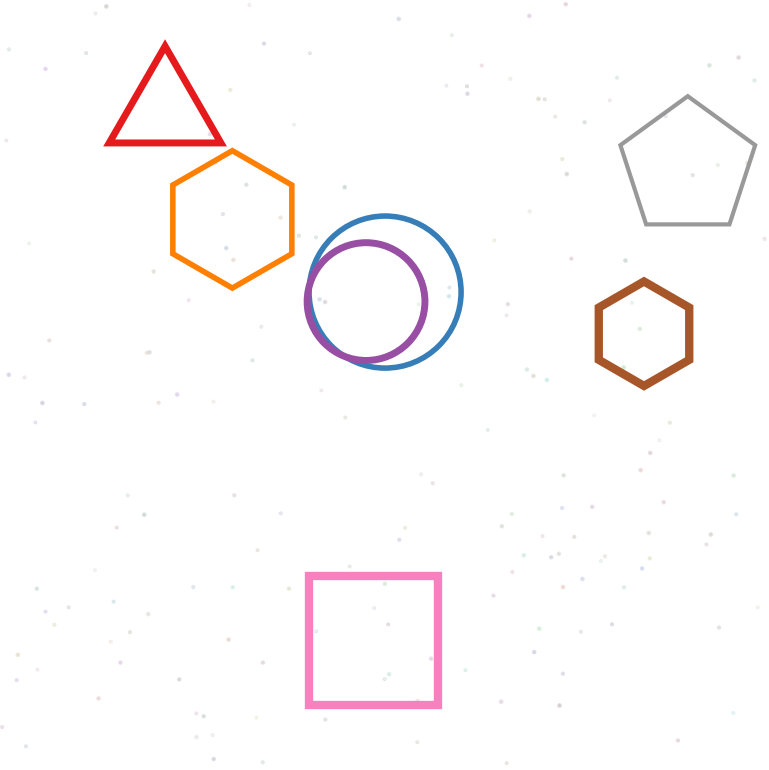[{"shape": "triangle", "thickness": 2.5, "radius": 0.42, "center": [0.214, 0.856]}, {"shape": "circle", "thickness": 2, "radius": 0.49, "center": [0.5, 0.621]}, {"shape": "circle", "thickness": 2.5, "radius": 0.38, "center": [0.475, 0.608]}, {"shape": "hexagon", "thickness": 2, "radius": 0.45, "center": [0.302, 0.715]}, {"shape": "hexagon", "thickness": 3, "radius": 0.34, "center": [0.836, 0.567]}, {"shape": "square", "thickness": 3, "radius": 0.42, "center": [0.485, 0.168]}, {"shape": "pentagon", "thickness": 1.5, "radius": 0.46, "center": [0.893, 0.783]}]